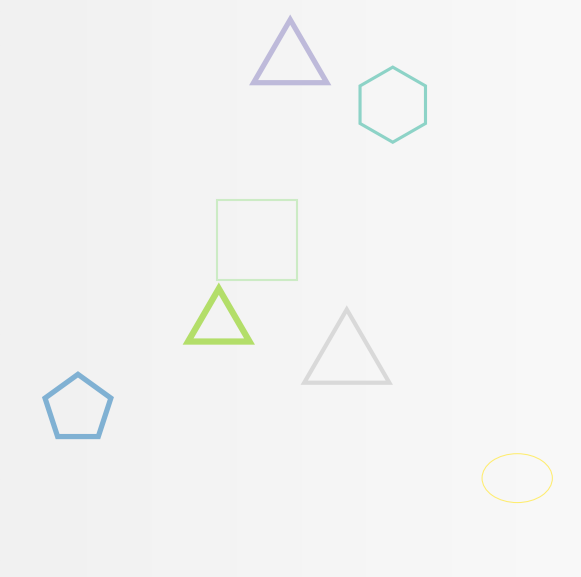[{"shape": "hexagon", "thickness": 1.5, "radius": 0.33, "center": [0.676, 0.818]}, {"shape": "triangle", "thickness": 2.5, "radius": 0.36, "center": [0.499, 0.892]}, {"shape": "pentagon", "thickness": 2.5, "radius": 0.3, "center": [0.134, 0.291]}, {"shape": "triangle", "thickness": 3, "radius": 0.31, "center": [0.376, 0.438]}, {"shape": "triangle", "thickness": 2, "radius": 0.42, "center": [0.597, 0.379]}, {"shape": "square", "thickness": 1, "radius": 0.35, "center": [0.442, 0.584]}, {"shape": "oval", "thickness": 0.5, "radius": 0.3, "center": [0.89, 0.171]}]